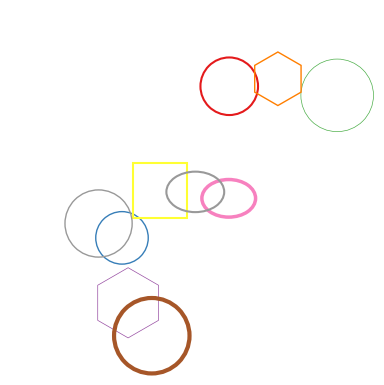[{"shape": "circle", "thickness": 1.5, "radius": 0.37, "center": [0.595, 0.776]}, {"shape": "circle", "thickness": 1, "radius": 0.34, "center": [0.317, 0.382]}, {"shape": "circle", "thickness": 0.5, "radius": 0.47, "center": [0.876, 0.752]}, {"shape": "hexagon", "thickness": 0.5, "radius": 0.46, "center": [0.333, 0.214]}, {"shape": "hexagon", "thickness": 1, "radius": 0.35, "center": [0.722, 0.795]}, {"shape": "square", "thickness": 1.5, "radius": 0.36, "center": [0.416, 0.504]}, {"shape": "circle", "thickness": 3, "radius": 0.49, "center": [0.394, 0.128]}, {"shape": "oval", "thickness": 2.5, "radius": 0.35, "center": [0.594, 0.485]}, {"shape": "oval", "thickness": 1.5, "radius": 0.38, "center": [0.507, 0.502]}, {"shape": "circle", "thickness": 1, "radius": 0.44, "center": [0.256, 0.419]}]